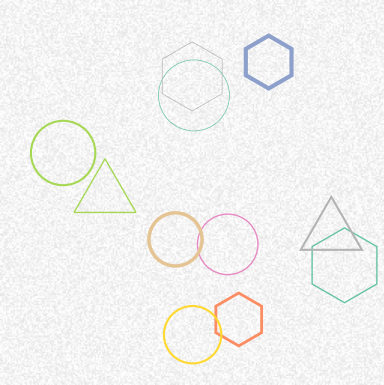[{"shape": "circle", "thickness": 0.5, "radius": 0.46, "center": [0.504, 0.752]}, {"shape": "hexagon", "thickness": 1, "radius": 0.49, "center": [0.895, 0.311]}, {"shape": "hexagon", "thickness": 2, "radius": 0.34, "center": [0.62, 0.17]}, {"shape": "hexagon", "thickness": 3, "radius": 0.34, "center": [0.698, 0.839]}, {"shape": "circle", "thickness": 1, "radius": 0.39, "center": [0.591, 0.365]}, {"shape": "circle", "thickness": 1.5, "radius": 0.42, "center": [0.164, 0.603]}, {"shape": "triangle", "thickness": 1, "radius": 0.46, "center": [0.273, 0.495]}, {"shape": "circle", "thickness": 1.5, "radius": 0.37, "center": [0.5, 0.131]}, {"shape": "circle", "thickness": 2.5, "radius": 0.34, "center": [0.456, 0.378]}, {"shape": "triangle", "thickness": 1.5, "radius": 0.46, "center": [0.861, 0.397]}, {"shape": "hexagon", "thickness": 0.5, "radius": 0.45, "center": [0.499, 0.802]}]